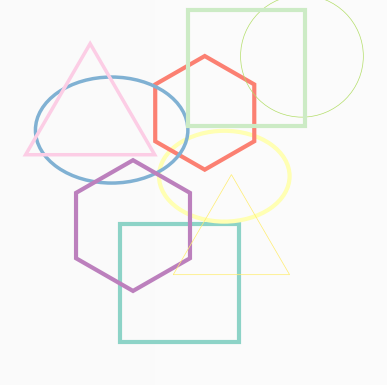[{"shape": "square", "thickness": 3, "radius": 0.77, "center": [0.463, 0.266]}, {"shape": "oval", "thickness": 3, "radius": 0.84, "center": [0.579, 0.542]}, {"shape": "hexagon", "thickness": 3, "radius": 0.74, "center": [0.528, 0.707]}, {"shape": "oval", "thickness": 2.5, "radius": 0.98, "center": [0.288, 0.662]}, {"shape": "circle", "thickness": 0.5, "radius": 0.79, "center": [0.779, 0.854]}, {"shape": "triangle", "thickness": 2.5, "radius": 0.96, "center": [0.233, 0.694]}, {"shape": "hexagon", "thickness": 3, "radius": 0.85, "center": [0.343, 0.414]}, {"shape": "square", "thickness": 3, "radius": 0.76, "center": [0.637, 0.823]}, {"shape": "triangle", "thickness": 0.5, "radius": 0.87, "center": [0.597, 0.373]}]